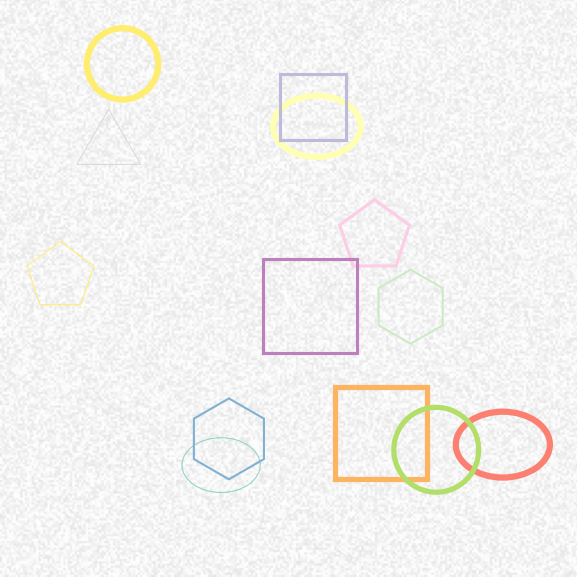[{"shape": "oval", "thickness": 0.5, "radius": 0.34, "center": [0.383, 0.194]}, {"shape": "oval", "thickness": 3, "radius": 0.38, "center": [0.549, 0.78]}, {"shape": "square", "thickness": 1.5, "radius": 0.29, "center": [0.542, 0.814]}, {"shape": "oval", "thickness": 3, "radius": 0.41, "center": [0.871, 0.229]}, {"shape": "hexagon", "thickness": 1, "radius": 0.35, "center": [0.396, 0.239]}, {"shape": "square", "thickness": 2.5, "radius": 0.4, "center": [0.66, 0.25]}, {"shape": "circle", "thickness": 2.5, "radius": 0.37, "center": [0.755, 0.22]}, {"shape": "pentagon", "thickness": 1.5, "radius": 0.32, "center": [0.649, 0.59]}, {"shape": "triangle", "thickness": 0.5, "radius": 0.32, "center": [0.188, 0.746]}, {"shape": "square", "thickness": 1.5, "radius": 0.41, "center": [0.537, 0.469]}, {"shape": "hexagon", "thickness": 1, "radius": 0.32, "center": [0.711, 0.468]}, {"shape": "circle", "thickness": 3, "radius": 0.31, "center": [0.212, 0.888]}, {"shape": "pentagon", "thickness": 0.5, "radius": 0.3, "center": [0.105, 0.52]}]